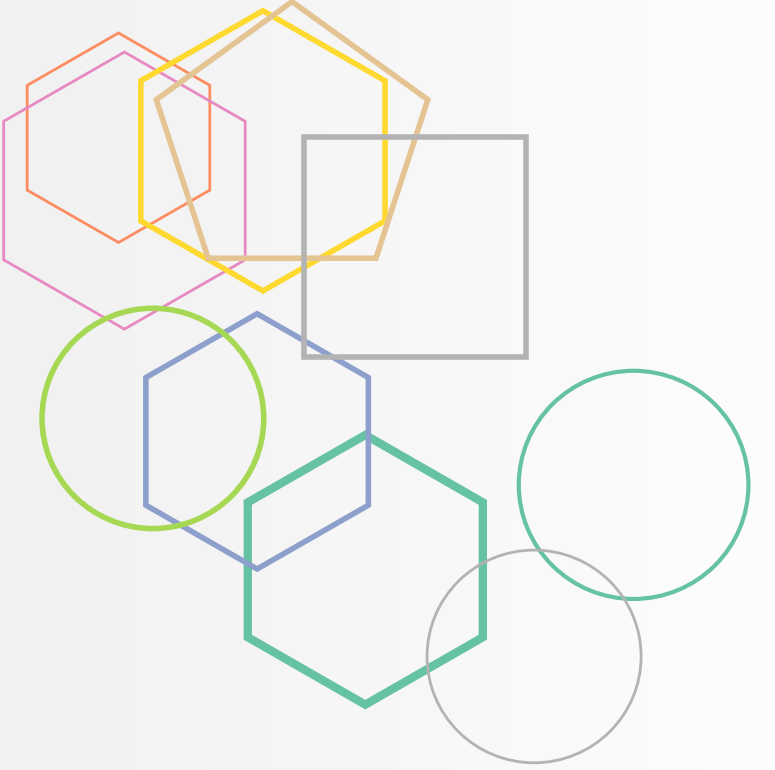[{"shape": "circle", "thickness": 1.5, "radius": 0.74, "center": [0.818, 0.37]}, {"shape": "hexagon", "thickness": 3, "radius": 0.88, "center": [0.471, 0.26]}, {"shape": "hexagon", "thickness": 1, "radius": 0.68, "center": [0.153, 0.821]}, {"shape": "hexagon", "thickness": 2, "radius": 0.83, "center": [0.332, 0.427]}, {"shape": "hexagon", "thickness": 1, "radius": 0.9, "center": [0.161, 0.753]}, {"shape": "circle", "thickness": 2, "radius": 0.72, "center": [0.197, 0.457]}, {"shape": "hexagon", "thickness": 2, "radius": 0.91, "center": [0.339, 0.804]}, {"shape": "pentagon", "thickness": 2, "radius": 0.92, "center": [0.377, 0.814]}, {"shape": "circle", "thickness": 1, "radius": 0.69, "center": [0.689, 0.147]}, {"shape": "square", "thickness": 2, "radius": 0.71, "center": [0.535, 0.679]}]